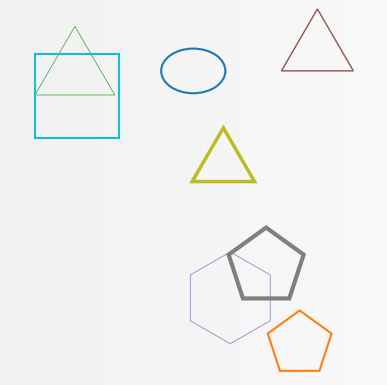[{"shape": "oval", "thickness": 1.5, "radius": 0.41, "center": [0.499, 0.816]}, {"shape": "pentagon", "thickness": 1.5, "radius": 0.43, "center": [0.773, 0.107]}, {"shape": "triangle", "thickness": 0.5, "radius": 0.59, "center": [0.193, 0.813]}, {"shape": "hexagon", "thickness": 0.5, "radius": 0.6, "center": [0.594, 0.226]}, {"shape": "triangle", "thickness": 1, "radius": 0.54, "center": [0.819, 0.869]}, {"shape": "pentagon", "thickness": 3, "radius": 0.51, "center": [0.687, 0.307]}, {"shape": "triangle", "thickness": 2.5, "radius": 0.46, "center": [0.576, 0.575]}, {"shape": "square", "thickness": 1.5, "radius": 0.54, "center": [0.198, 0.751]}]